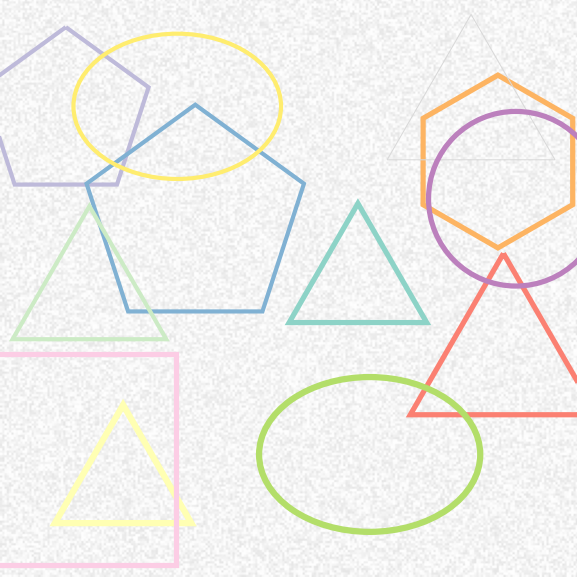[{"shape": "triangle", "thickness": 2.5, "radius": 0.69, "center": [0.62, 0.509]}, {"shape": "triangle", "thickness": 3, "radius": 0.68, "center": [0.213, 0.162]}, {"shape": "pentagon", "thickness": 2, "radius": 0.75, "center": [0.114, 0.801]}, {"shape": "triangle", "thickness": 2.5, "radius": 0.93, "center": [0.872, 0.374]}, {"shape": "pentagon", "thickness": 2, "radius": 0.99, "center": [0.338, 0.62]}, {"shape": "hexagon", "thickness": 2.5, "radius": 0.75, "center": [0.862, 0.719]}, {"shape": "oval", "thickness": 3, "radius": 0.96, "center": [0.64, 0.212]}, {"shape": "square", "thickness": 2.5, "radius": 0.92, "center": [0.122, 0.204]}, {"shape": "triangle", "thickness": 0.5, "radius": 0.84, "center": [0.816, 0.806]}, {"shape": "circle", "thickness": 2.5, "radius": 0.76, "center": [0.893, 0.655]}, {"shape": "triangle", "thickness": 2, "radius": 0.77, "center": [0.155, 0.489]}, {"shape": "oval", "thickness": 2, "radius": 0.9, "center": [0.307, 0.815]}]